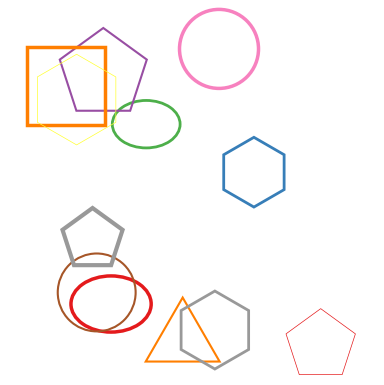[{"shape": "pentagon", "thickness": 0.5, "radius": 0.47, "center": [0.833, 0.104]}, {"shape": "oval", "thickness": 2.5, "radius": 0.52, "center": [0.288, 0.21]}, {"shape": "hexagon", "thickness": 2, "radius": 0.45, "center": [0.66, 0.553]}, {"shape": "oval", "thickness": 2, "radius": 0.44, "center": [0.38, 0.677]}, {"shape": "pentagon", "thickness": 1.5, "radius": 0.59, "center": [0.268, 0.808]}, {"shape": "square", "thickness": 2.5, "radius": 0.51, "center": [0.171, 0.776]}, {"shape": "triangle", "thickness": 1.5, "radius": 0.55, "center": [0.474, 0.116]}, {"shape": "hexagon", "thickness": 0.5, "radius": 0.59, "center": [0.199, 0.741]}, {"shape": "circle", "thickness": 1.5, "radius": 0.51, "center": [0.251, 0.24]}, {"shape": "circle", "thickness": 2.5, "radius": 0.51, "center": [0.569, 0.873]}, {"shape": "pentagon", "thickness": 3, "radius": 0.41, "center": [0.24, 0.378]}, {"shape": "hexagon", "thickness": 2, "radius": 0.51, "center": [0.558, 0.143]}]